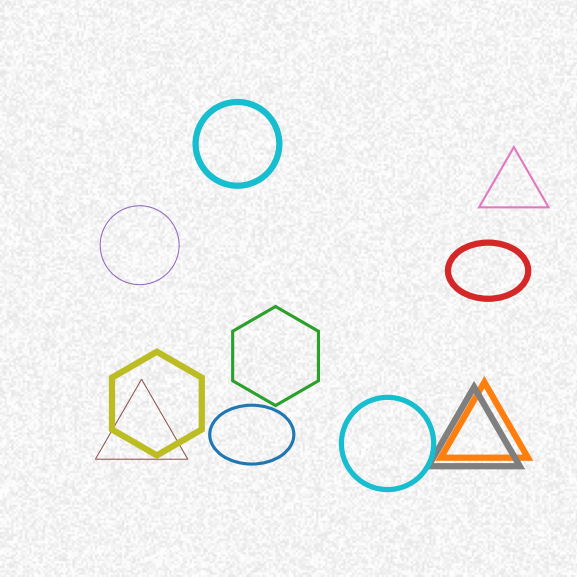[{"shape": "oval", "thickness": 1.5, "radius": 0.36, "center": [0.436, 0.247]}, {"shape": "triangle", "thickness": 3, "radius": 0.44, "center": [0.839, 0.25]}, {"shape": "hexagon", "thickness": 1.5, "radius": 0.43, "center": [0.477, 0.383]}, {"shape": "oval", "thickness": 3, "radius": 0.35, "center": [0.845, 0.53]}, {"shape": "circle", "thickness": 0.5, "radius": 0.34, "center": [0.242, 0.575]}, {"shape": "triangle", "thickness": 0.5, "radius": 0.46, "center": [0.245, 0.25]}, {"shape": "triangle", "thickness": 1, "radius": 0.35, "center": [0.89, 0.675]}, {"shape": "triangle", "thickness": 3, "radius": 0.46, "center": [0.821, 0.238]}, {"shape": "hexagon", "thickness": 3, "radius": 0.45, "center": [0.272, 0.3]}, {"shape": "circle", "thickness": 3, "radius": 0.36, "center": [0.411, 0.75]}, {"shape": "circle", "thickness": 2.5, "radius": 0.4, "center": [0.671, 0.231]}]